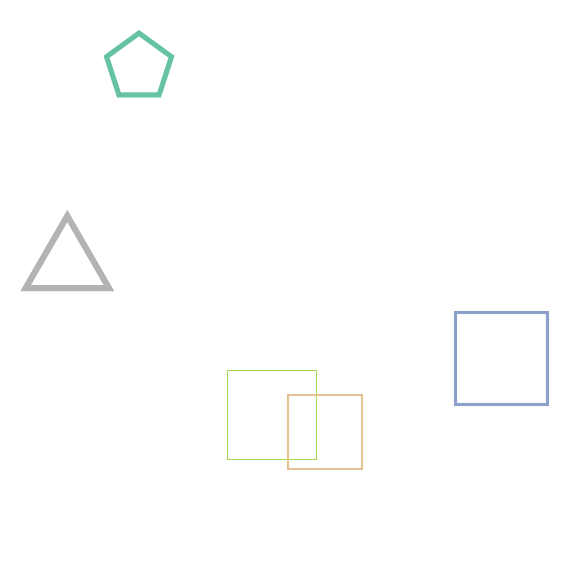[{"shape": "pentagon", "thickness": 2.5, "radius": 0.3, "center": [0.241, 0.883]}, {"shape": "square", "thickness": 1.5, "radius": 0.4, "center": [0.868, 0.379]}, {"shape": "square", "thickness": 0.5, "radius": 0.39, "center": [0.47, 0.282]}, {"shape": "square", "thickness": 1, "radius": 0.32, "center": [0.563, 0.251]}, {"shape": "triangle", "thickness": 3, "radius": 0.42, "center": [0.117, 0.542]}]